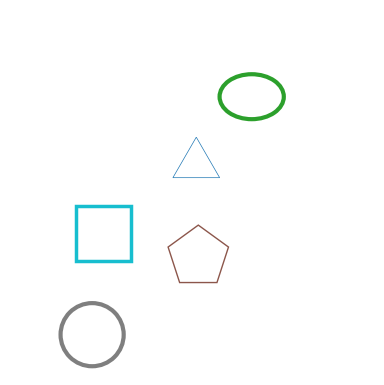[{"shape": "triangle", "thickness": 0.5, "radius": 0.35, "center": [0.51, 0.574]}, {"shape": "oval", "thickness": 3, "radius": 0.42, "center": [0.654, 0.749]}, {"shape": "pentagon", "thickness": 1, "radius": 0.41, "center": [0.515, 0.333]}, {"shape": "circle", "thickness": 3, "radius": 0.41, "center": [0.239, 0.131]}, {"shape": "square", "thickness": 2.5, "radius": 0.36, "center": [0.269, 0.394]}]